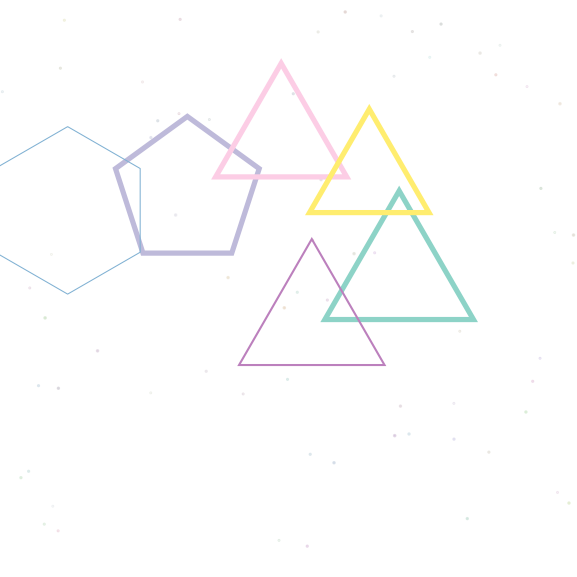[{"shape": "triangle", "thickness": 2.5, "radius": 0.74, "center": [0.691, 0.52]}, {"shape": "pentagon", "thickness": 2.5, "radius": 0.65, "center": [0.324, 0.667]}, {"shape": "hexagon", "thickness": 0.5, "radius": 0.73, "center": [0.117, 0.635]}, {"shape": "triangle", "thickness": 2.5, "radius": 0.66, "center": [0.487, 0.758]}, {"shape": "triangle", "thickness": 1, "radius": 0.73, "center": [0.54, 0.44]}, {"shape": "triangle", "thickness": 2.5, "radius": 0.6, "center": [0.639, 0.691]}]